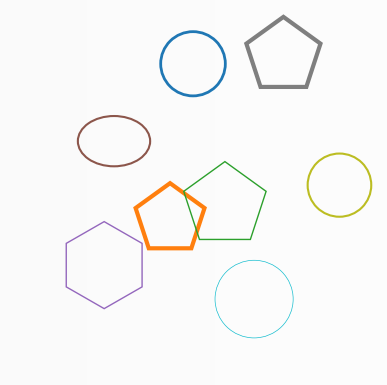[{"shape": "circle", "thickness": 2, "radius": 0.42, "center": [0.498, 0.834]}, {"shape": "pentagon", "thickness": 3, "radius": 0.47, "center": [0.439, 0.431]}, {"shape": "pentagon", "thickness": 1, "radius": 0.56, "center": [0.58, 0.468]}, {"shape": "hexagon", "thickness": 1, "radius": 0.56, "center": [0.269, 0.311]}, {"shape": "oval", "thickness": 1.5, "radius": 0.47, "center": [0.294, 0.633]}, {"shape": "pentagon", "thickness": 3, "radius": 0.5, "center": [0.731, 0.856]}, {"shape": "circle", "thickness": 1.5, "radius": 0.41, "center": [0.876, 0.519]}, {"shape": "circle", "thickness": 0.5, "radius": 0.5, "center": [0.656, 0.223]}]